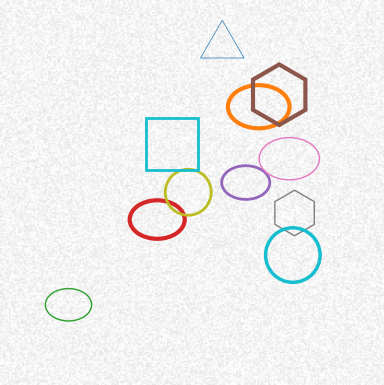[{"shape": "triangle", "thickness": 0.5, "radius": 0.33, "center": [0.577, 0.882]}, {"shape": "oval", "thickness": 3, "radius": 0.4, "center": [0.672, 0.723]}, {"shape": "oval", "thickness": 1, "radius": 0.3, "center": [0.178, 0.208]}, {"shape": "oval", "thickness": 3, "radius": 0.36, "center": [0.408, 0.43]}, {"shape": "oval", "thickness": 2, "radius": 0.31, "center": [0.638, 0.526]}, {"shape": "hexagon", "thickness": 3, "radius": 0.39, "center": [0.725, 0.754]}, {"shape": "oval", "thickness": 1, "radius": 0.39, "center": [0.751, 0.588]}, {"shape": "hexagon", "thickness": 1, "radius": 0.3, "center": [0.765, 0.447]}, {"shape": "circle", "thickness": 2, "radius": 0.3, "center": [0.489, 0.501]}, {"shape": "circle", "thickness": 2.5, "radius": 0.35, "center": [0.761, 0.337]}, {"shape": "square", "thickness": 2, "radius": 0.34, "center": [0.447, 0.627]}]